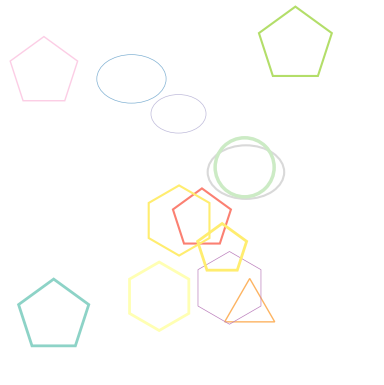[{"shape": "pentagon", "thickness": 2, "radius": 0.48, "center": [0.139, 0.179]}, {"shape": "hexagon", "thickness": 2, "radius": 0.44, "center": [0.413, 0.23]}, {"shape": "oval", "thickness": 0.5, "radius": 0.36, "center": [0.464, 0.704]}, {"shape": "pentagon", "thickness": 1.5, "radius": 0.4, "center": [0.524, 0.431]}, {"shape": "oval", "thickness": 0.5, "radius": 0.45, "center": [0.341, 0.795]}, {"shape": "triangle", "thickness": 1, "radius": 0.38, "center": [0.649, 0.202]}, {"shape": "pentagon", "thickness": 1.5, "radius": 0.5, "center": [0.767, 0.883]}, {"shape": "pentagon", "thickness": 1, "radius": 0.46, "center": [0.114, 0.813]}, {"shape": "oval", "thickness": 1.5, "radius": 0.5, "center": [0.639, 0.553]}, {"shape": "hexagon", "thickness": 0.5, "radius": 0.47, "center": [0.596, 0.252]}, {"shape": "circle", "thickness": 2.5, "radius": 0.38, "center": [0.635, 0.565]}, {"shape": "pentagon", "thickness": 2, "radius": 0.33, "center": [0.577, 0.352]}, {"shape": "hexagon", "thickness": 1.5, "radius": 0.46, "center": [0.465, 0.427]}]